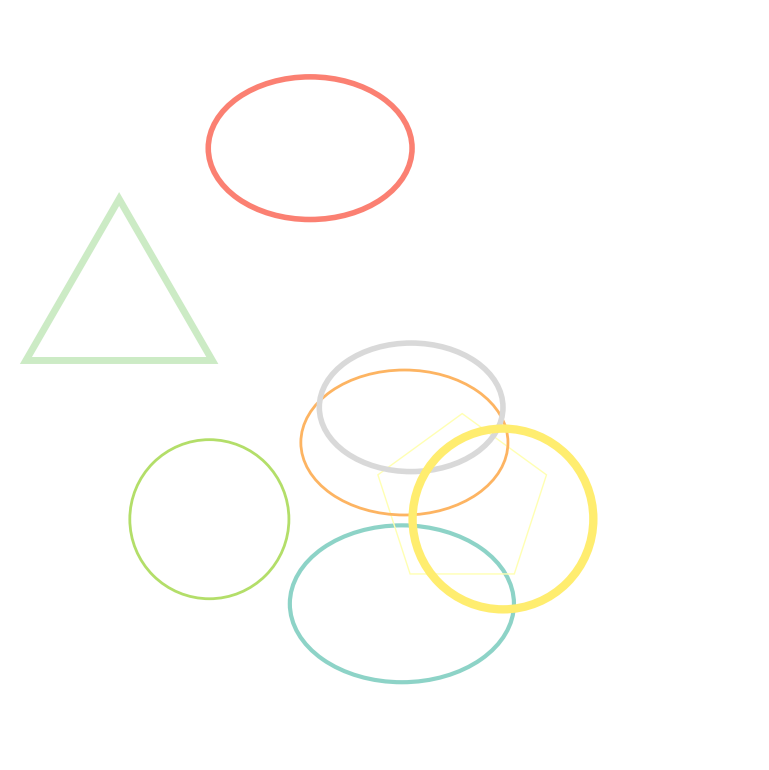[{"shape": "oval", "thickness": 1.5, "radius": 0.73, "center": [0.522, 0.216]}, {"shape": "pentagon", "thickness": 0.5, "radius": 0.58, "center": [0.6, 0.348]}, {"shape": "oval", "thickness": 2, "radius": 0.66, "center": [0.403, 0.808]}, {"shape": "oval", "thickness": 1, "radius": 0.67, "center": [0.525, 0.425]}, {"shape": "circle", "thickness": 1, "radius": 0.52, "center": [0.272, 0.326]}, {"shape": "oval", "thickness": 2, "radius": 0.6, "center": [0.534, 0.471]}, {"shape": "triangle", "thickness": 2.5, "radius": 0.7, "center": [0.155, 0.602]}, {"shape": "circle", "thickness": 3, "radius": 0.59, "center": [0.653, 0.326]}]